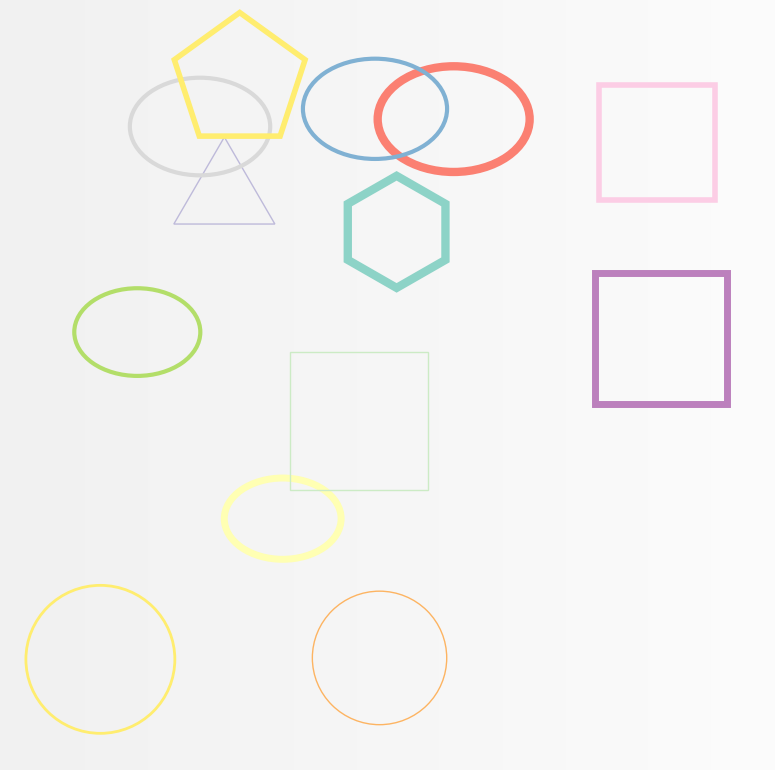[{"shape": "hexagon", "thickness": 3, "radius": 0.36, "center": [0.512, 0.699]}, {"shape": "oval", "thickness": 2.5, "radius": 0.38, "center": [0.365, 0.326]}, {"shape": "triangle", "thickness": 0.5, "radius": 0.38, "center": [0.289, 0.747]}, {"shape": "oval", "thickness": 3, "radius": 0.49, "center": [0.585, 0.845]}, {"shape": "oval", "thickness": 1.5, "radius": 0.47, "center": [0.484, 0.859]}, {"shape": "circle", "thickness": 0.5, "radius": 0.43, "center": [0.49, 0.146]}, {"shape": "oval", "thickness": 1.5, "radius": 0.41, "center": [0.177, 0.569]}, {"shape": "square", "thickness": 2, "radius": 0.37, "center": [0.848, 0.815]}, {"shape": "oval", "thickness": 1.5, "radius": 0.45, "center": [0.258, 0.836]}, {"shape": "square", "thickness": 2.5, "radius": 0.43, "center": [0.853, 0.56]}, {"shape": "square", "thickness": 0.5, "radius": 0.45, "center": [0.463, 0.453]}, {"shape": "pentagon", "thickness": 2, "radius": 0.44, "center": [0.309, 0.895]}, {"shape": "circle", "thickness": 1, "radius": 0.48, "center": [0.13, 0.144]}]